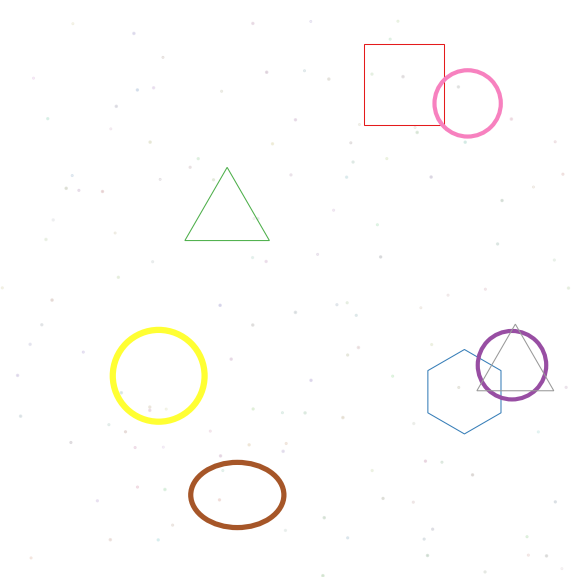[{"shape": "square", "thickness": 0.5, "radius": 0.35, "center": [0.699, 0.853]}, {"shape": "hexagon", "thickness": 0.5, "radius": 0.37, "center": [0.804, 0.321]}, {"shape": "triangle", "thickness": 0.5, "radius": 0.42, "center": [0.393, 0.625]}, {"shape": "circle", "thickness": 2, "radius": 0.3, "center": [0.887, 0.367]}, {"shape": "circle", "thickness": 3, "radius": 0.4, "center": [0.275, 0.348]}, {"shape": "oval", "thickness": 2.5, "radius": 0.4, "center": [0.411, 0.142]}, {"shape": "circle", "thickness": 2, "radius": 0.29, "center": [0.81, 0.82]}, {"shape": "triangle", "thickness": 0.5, "radius": 0.38, "center": [0.892, 0.361]}]